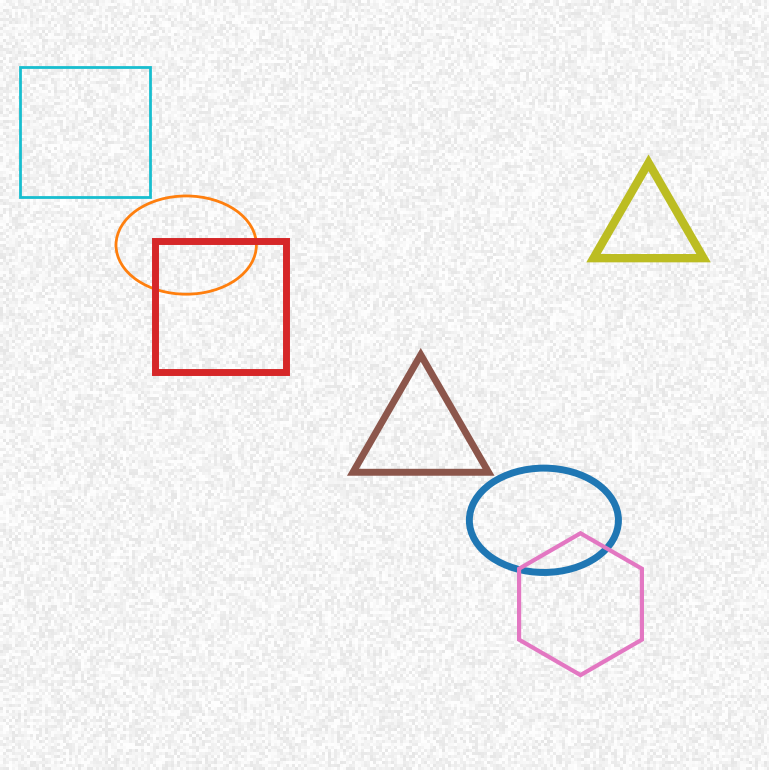[{"shape": "oval", "thickness": 2.5, "radius": 0.48, "center": [0.706, 0.324]}, {"shape": "oval", "thickness": 1, "radius": 0.46, "center": [0.242, 0.682]}, {"shape": "square", "thickness": 2.5, "radius": 0.43, "center": [0.287, 0.601]}, {"shape": "triangle", "thickness": 2.5, "radius": 0.51, "center": [0.546, 0.437]}, {"shape": "hexagon", "thickness": 1.5, "radius": 0.46, "center": [0.754, 0.215]}, {"shape": "triangle", "thickness": 3, "radius": 0.41, "center": [0.842, 0.706]}, {"shape": "square", "thickness": 1, "radius": 0.42, "center": [0.111, 0.829]}]